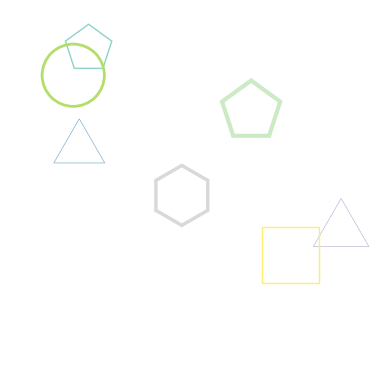[{"shape": "pentagon", "thickness": 1, "radius": 0.32, "center": [0.23, 0.874]}, {"shape": "triangle", "thickness": 0.5, "radius": 0.42, "center": [0.886, 0.401]}, {"shape": "triangle", "thickness": 0.5, "radius": 0.38, "center": [0.206, 0.615]}, {"shape": "circle", "thickness": 2, "radius": 0.4, "center": [0.19, 0.805]}, {"shape": "hexagon", "thickness": 2.5, "radius": 0.39, "center": [0.472, 0.492]}, {"shape": "pentagon", "thickness": 3, "radius": 0.4, "center": [0.652, 0.711]}, {"shape": "square", "thickness": 1, "radius": 0.37, "center": [0.754, 0.338]}]